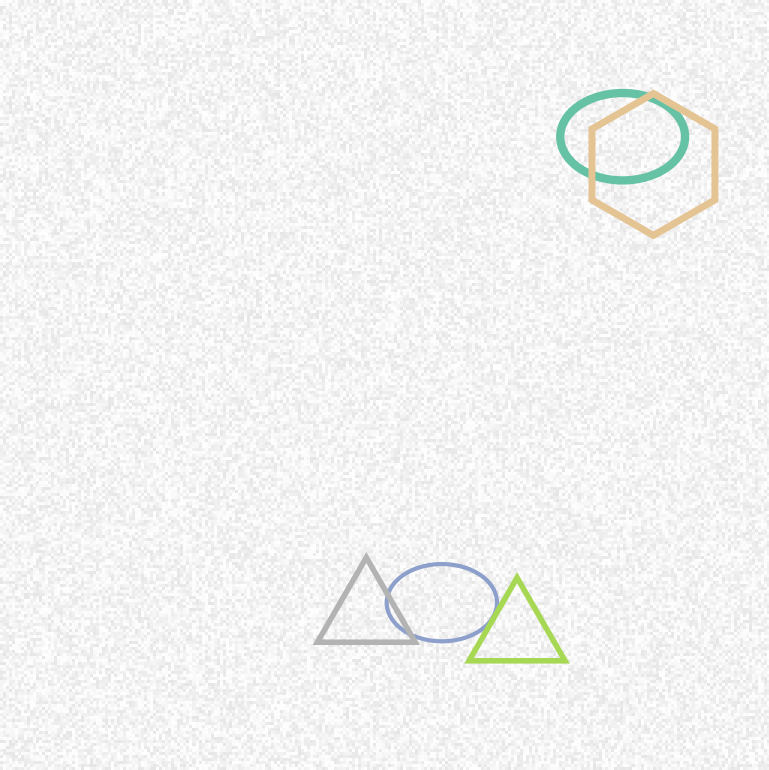[{"shape": "oval", "thickness": 3, "radius": 0.41, "center": [0.809, 0.822]}, {"shape": "oval", "thickness": 1.5, "radius": 0.36, "center": [0.574, 0.217]}, {"shape": "triangle", "thickness": 2, "radius": 0.36, "center": [0.672, 0.178]}, {"shape": "hexagon", "thickness": 2.5, "radius": 0.46, "center": [0.849, 0.786]}, {"shape": "triangle", "thickness": 2, "radius": 0.37, "center": [0.476, 0.203]}]